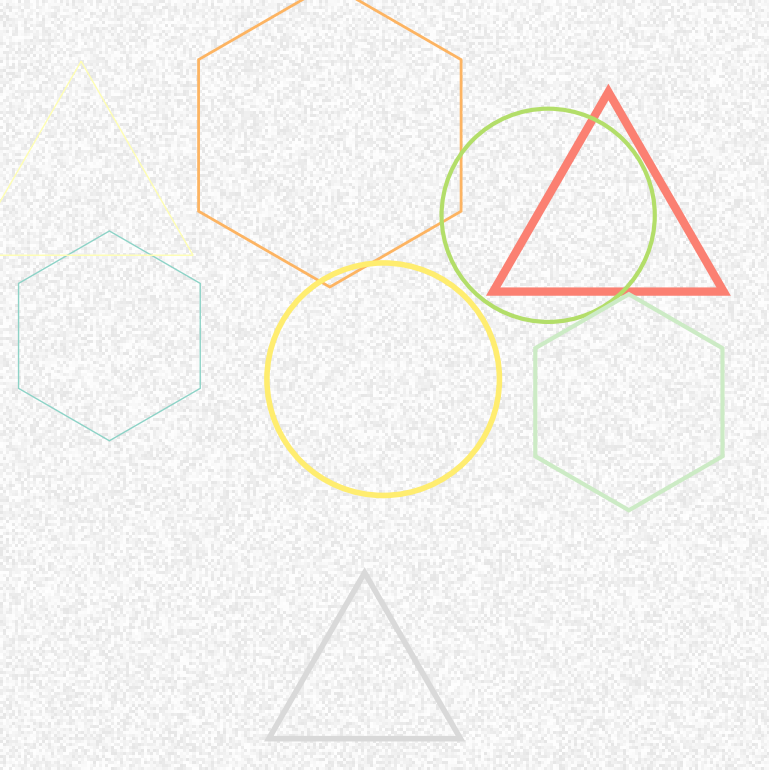[{"shape": "hexagon", "thickness": 0.5, "radius": 0.68, "center": [0.142, 0.564]}, {"shape": "triangle", "thickness": 0.5, "radius": 0.84, "center": [0.105, 0.752]}, {"shape": "triangle", "thickness": 3, "radius": 0.86, "center": [0.79, 0.708]}, {"shape": "hexagon", "thickness": 1, "radius": 0.98, "center": [0.428, 0.824]}, {"shape": "circle", "thickness": 1.5, "radius": 0.69, "center": [0.712, 0.72]}, {"shape": "triangle", "thickness": 2, "radius": 0.72, "center": [0.474, 0.113]}, {"shape": "hexagon", "thickness": 1.5, "radius": 0.7, "center": [0.817, 0.478]}, {"shape": "circle", "thickness": 2, "radius": 0.75, "center": [0.498, 0.508]}]